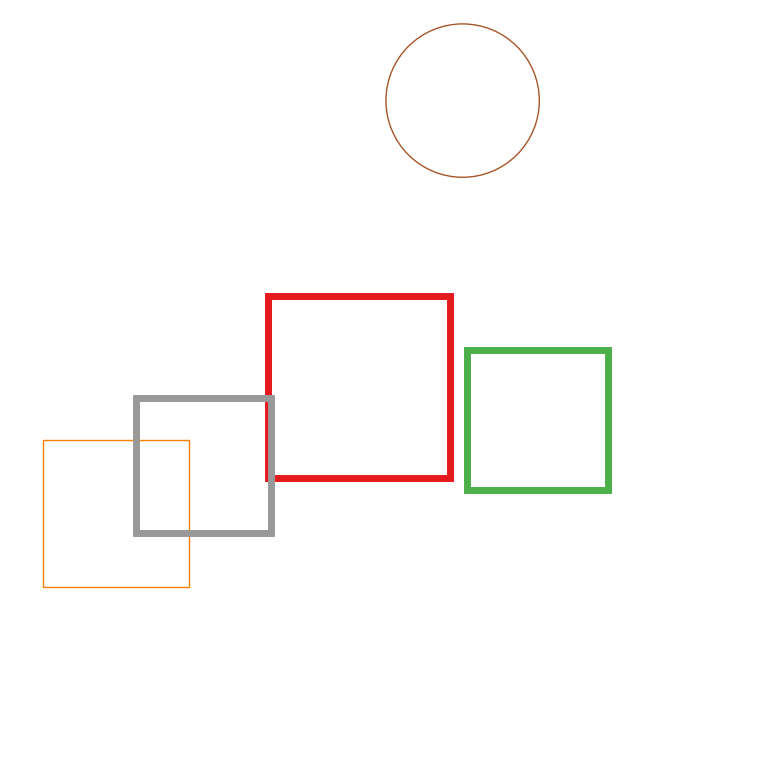[{"shape": "square", "thickness": 2.5, "radius": 0.59, "center": [0.466, 0.497]}, {"shape": "square", "thickness": 2.5, "radius": 0.46, "center": [0.698, 0.455]}, {"shape": "square", "thickness": 0.5, "radius": 0.48, "center": [0.151, 0.333]}, {"shape": "circle", "thickness": 0.5, "radius": 0.5, "center": [0.601, 0.869]}, {"shape": "square", "thickness": 2.5, "radius": 0.44, "center": [0.265, 0.396]}]